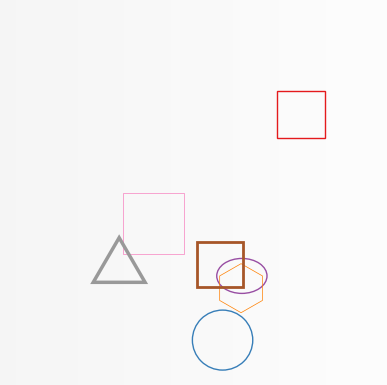[{"shape": "square", "thickness": 1, "radius": 0.3, "center": [0.777, 0.703]}, {"shape": "circle", "thickness": 1, "radius": 0.39, "center": [0.574, 0.117]}, {"shape": "oval", "thickness": 1, "radius": 0.32, "center": [0.624, 0.283]}, {"shape": "hexagon", "thickness": 0.5, "radius": 0.32, "center": [0.622, 0.251]}, {"shape": "square", "thickness": 2, "radius": 0.3, "center": [0.568, 0.313]}, {"shape": "square", "thickness": 0.5, "radius": 0.4, "center": [0.395, 0.42]}, {"shape": "triangle", "thickness": 2.5, "radius": 0.39, "center": [0.307, 0.305]}]